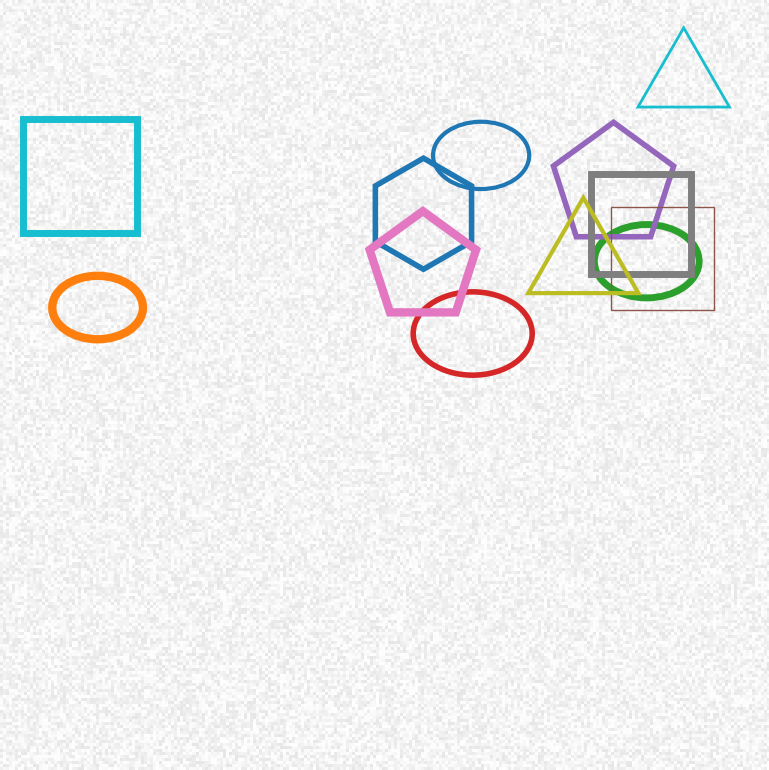[{"shape": "hexagon", "thickness": 2, "radius": 0.36, "center": [0.55, 0.722]}, {"shape": "oval", "thickness": 1.5, "radius": 0.31, "center": [0.625, 0.798]}, {"shape": "oval", "thickness": 3, "radius": 0.29, "center": [0.127, 0.601]}, {"shape": "oval", "thickness": 2.5, "radius": 0.34, "center": [0.84, 0.661]}, {"shape": "oval", "thickness": 2, "radius": 0.39, "center": [0.614, 0.567]}, {"shape": "pentagon", "thickness": 2, "radius": 0.41, "center": [0.797, 0.759]}, {"shape": "square", "thickness": 0.5, "radius": 0.33, "center": [0.86, 0.664]}, {"shape": "pentagon", "thickness": 3, "radius": 0.36, "center": [0.549, 0.653]}, {"shape": "square", "thickness": 2.5, "radius": 0.33, "center": [0.832, 0.709]}, {"shape": "triangle", "thickness": 1.5, "radius": 0.41, "center": [0.758, 0.661]}, {"shape": "triangle", "thickness": 1, "radius": 0.34, "center": [0.888, 0.895]}, {"shape": "square", "thickness": 2.5, "radius": 0.37, "center": [0.104, 0.771]}]